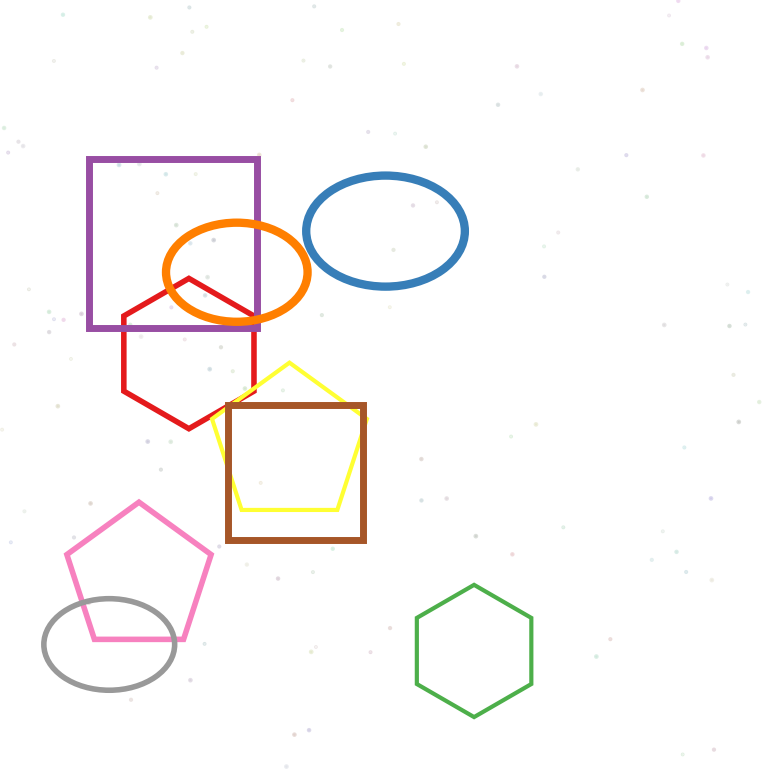[{"shape": "hexagon", "thickness": 2, "radius": 0.49, "center": [0.245, 0.541]}, {"shape": "oval", "thickness": 3, "radius": 0.52, "center": [0.501, 0.7]}, {"shape": "hexagon", "thickness": 1.5, "radius": 0.43, "center": [0.616, 0.155]}, {"shape": "square", "thickness": 2.5, "radius": 0.55, "center": [0.225, 0.684]}, {"shape": "oval", "thickness": 3, "radius": 0.46, "center": [0.308, 0.646]}, {"shape": "pentagon", "thickness": 1.5, "radius": 0.53, "center": [0.376, 0.423]}, {"shape": "square", "thickness": 2.5, "radius": 0.44, "center": [0.384, 0.386]}, {"shape": "pentagon", "thickness": 2, "radius": 0.49, "center": [0.181, 0.249]}, {"shape": "oval", "thickness": 2, "radius": 0.42, "center": [0.142, 0.163]}]